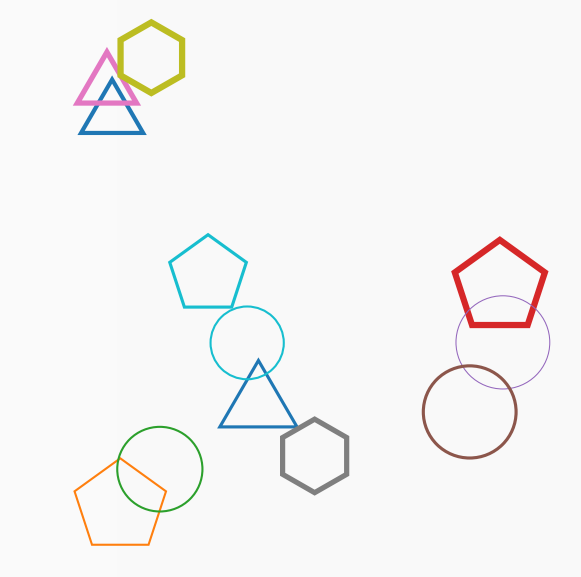[{"shape": "triangle", "thickness": 1.5, "radius": 0.38, "center": [0.445, 0.298]}, {"shape": "triangle", "thickness": 2, "radius": 0.31, "center": [0.193, 0.8]}, {"shape": "pentagon", "thickness": 1, "radius": 0.41, "center": [0.207, 0.123]}, {"shape": "circle", "thickness": 1, "radius": 0.37, "center": [0.275, 0.187]}, {"shape": "pentagon", "thickness": 3, "radius": 0.41, "center": [0.86, 0.502]}, {"shape": "circle", "thickness": 0.5, "radius": 0.4, "center": [0.865, 0.406]}, {"shape": "circle", "thickness": 1.5, "radius": 0.4, "center": [0.808, 0.286]}, {"shape": "triangle", "thickness": 2.5, "radius": 0.29, "center": [0.184, 0.85]}, {"shape": "hexagon", "thickness": 2.5, "radius": 0.32, "center": [0.541, 0.21]}, {"shape": "hexagon", "thickness": 3, "radius": 0.31, "center": [0.26, 0.899]}, {"shape": "pentagon", "thickness": 1.5, "radius": 0.35, "center": [0.358, 0.523]}, {"shape": "circle", "thickness": 1, "radius": 0.32, "center": [0.425, 0.405]}]